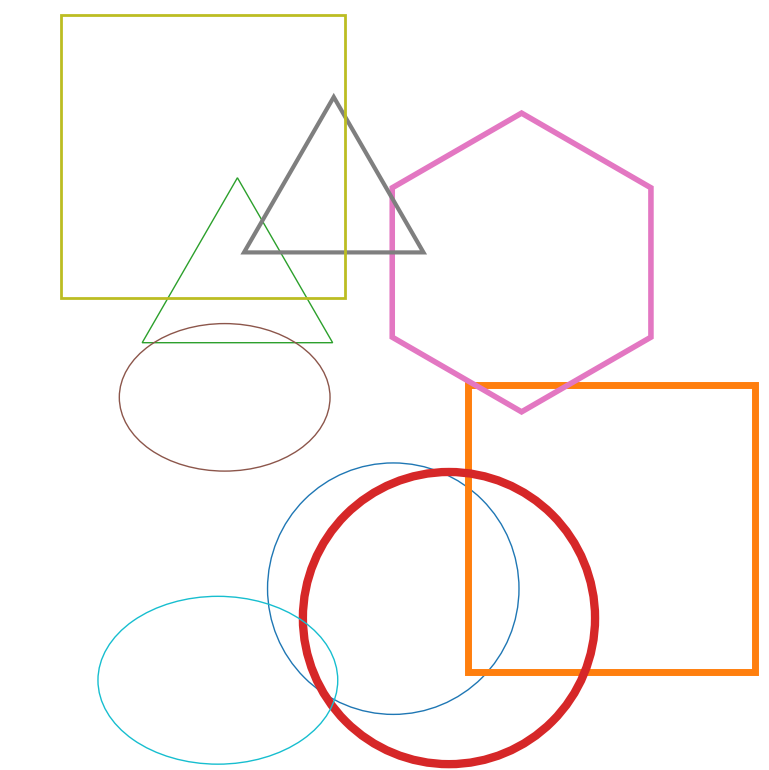[{"shape": "circle", "thickness": 0.5, "radius": 0.82, "center": [0.511, 0.235]}, {"shape": "square", "thickness": 2.5, "radius": 0.93, "center": [0.794, 0.314]}, {"shape": "triangle", "thickness": 0.5, "radius": 0.71, "center": [0.308, 0.626]}, {"shape": "circle", "thickness": 3, "radius": 0.95, "center": [0.583, 0.197]}, {"shape": "oval", "thickness": 0.5, "radius": 0.68, "center": [0.292, 0.484]}, {"shape": "hexagon", "thickness": 2, "radius": 0.97, "center": [0.677, 0.659]}, {"shape": "triangle", "thickness": 1.5, "radius": 0.67, "center": [0.433, 0.739]}, {"shape": "square", "thickness": 1, "radius": 0.92, "center": [0.264, 0.797]}, {"shape": "oval", "thickness": 0.5, "radius": 0.78, "center": [0.283, 0.117]}]